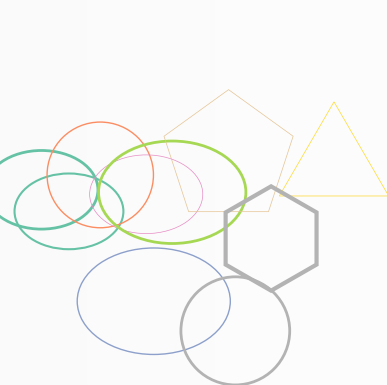[{"shape": "oval", "thickness": 2, "radius": 0.73, "center": [0.107, 0.507]}, {"shape": "oval", "thickness": 1.5, "radius": 0.7, "center": [0.178, 0.451]}, {"shape": "circle", "thickness": 1, "radius": 0.69, "center": [0.259, 0.546]}, {"shape": "oval", "thickness": 1, "radius": 0.99, "center": [0.397, 0.218]}, {"shape": "oval", "thickness": 0.5, "radius": 0.73, "center": [0.377, 0.495]}, {"shape": "oval", "thickness": 2, "radius": 0.95, "center": [0.444, 0.501]}, {"shape": "triangle", "thickness": 0.5, "radius": 0.81, "center": [0.862, 0.572]}, {"shape": "pentagon", "thickness": 0.5, "radius": 0.88, "center": [0.59, 0.592]}, {"shape": "hexagon", "thickness": 3, "radius": 0.68, "center": [0.7, 0.381]}, {"shape": "circle", "thickness": 2, "radius": 0.7, "center": [0.607, 0.141]}]